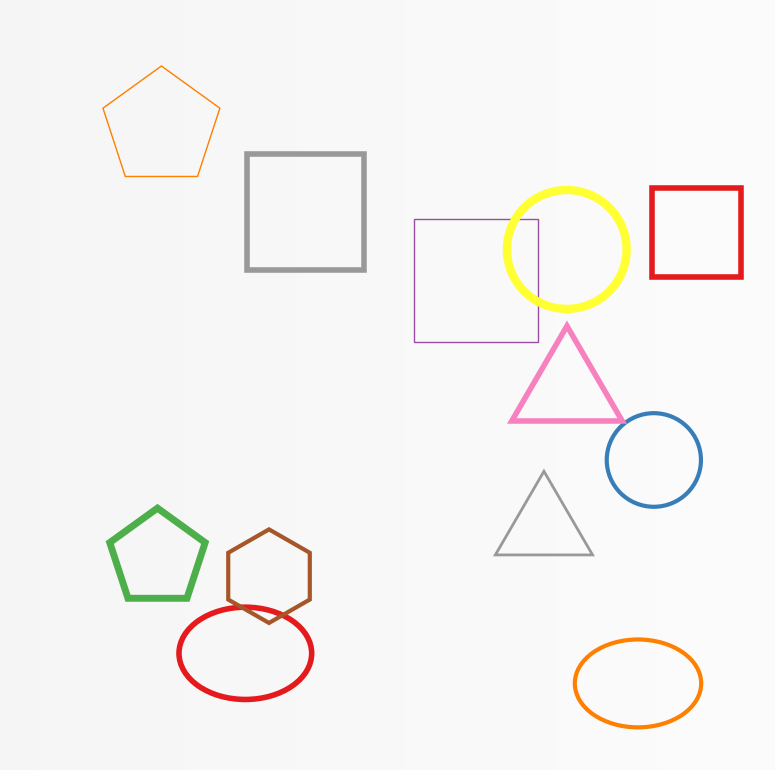[{"shape": "square", "thickness": 2, "radius": 0.29, "center": [0.899, 0.698]}, {"shape": "oval", "thickness": 2, "radius": 0.43, "center": [0.317, 0.152]}, {"shape": "circle", "thickness": 1.5, "radius": 0.3, "center": [0.844, 0.403]}, {"shape": "pentagon", "thickness": 2.5, "radius": 0.32, "center": [0.203, 0.275]}, {"shape": "square", "thickness": 0.5, "radius": 0.4, "center": [0.614, 0.636]}, {"shape": "pentagon", "thickness": 0.5, "radius": 0.4, "center": [0.208, 0.835]}, {"shape": "oval", "thickness": 1.5, "radius": 0.41, "center": [0.823, 0.112]}, {"shape": "circle", "thickness": 3, "radius": 0.39, "center": [0.731, 0.676]}, {"shape": "hexagon", "thickness": 1.5, "radius": 0.3, "center": [0.347, 0.252]}, {"shape": "triangle", "thickness": 2, "radius": 0.41, "center": [0.732, 0.494]}, {"shape": "square", "thickness": 2, "radius": 0.38, "center": [0.395, 0.725]}, {"shape": "triangle", "thickness": 1, "radius": 0.36, "center": [0.702, 0.316]}]